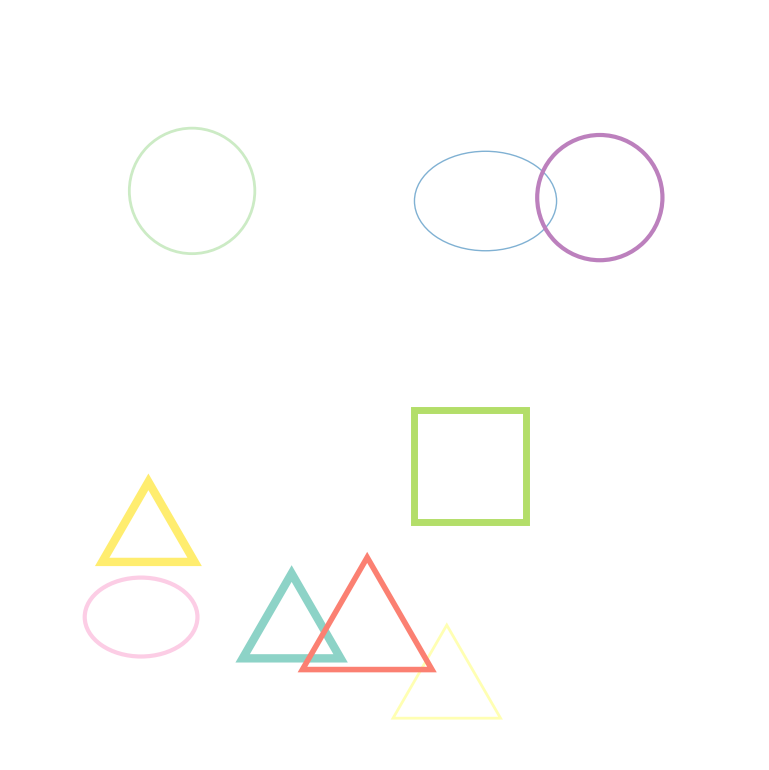[{"shape": "triangle", "thickness": 3, "radius": 0.37, "center": [0.379, 0.182]}, {"shape": "triangle", "thickness": 1, "radius": 0.4, "center": [0.58, 0.108]}, {"shape": "triangle", "thickness": 2, "radius": 0.49, "center": [0.477, 0.179]}, {"shape": "oval", "thickness": 0.5, "radius": 0.46, "center": [0.631, 0.739]}, {"shape": "square", "thickness": 2.5, "radius": 0.37, "center": [0.61, 0.395]}, {"shape": "oval", "thickness": 1.5, "radius": 0.37, "center": [0.183, 0.199]}, {"shape": "circle", "thickness": 1.5, "radius": 0.41, "center": [0.779, 0.743]}, {"shape": "circle", "thickness": 1, "radius": 0.41, "center": [0.249, 0.752]}, {"shape": "triangle", "thickness": 3, "radius": 0.35, "center": [0.193, 0.305]}]